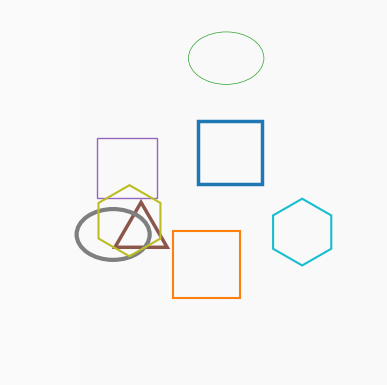[{"shape": "square", "thickness": 2.5, "radius": 0.41, "center": [0.593, 0.604]}, {"shape": "square", "thickness": 1.5, "radius": 0.43, "center": [0.532, 0.313]}, {"shape": "oval", "thickness": 0.5, "radius": 0.49, "center": [0.584, 0.849]}, {"shape": "square", "thickness": 1, "radius": 0.39, "center": [0.329, 0.563]}, {"shape": "triangle", "thickness": 2.5, "radius": 0.39, "center": [0.364, 0.397]}, {"shape": "oval", "thickness": 3, "radius": 0.47, "center": [0.292, 0.391]}, {"shape": "hexagon", "thickness": 1.5, "radius": 0.46, "center": [0.334, 0.427]}, {"shape": "hexagon", "thickness": 1.5, "radius": 0.43, "center": [0.78, 0.397]}]